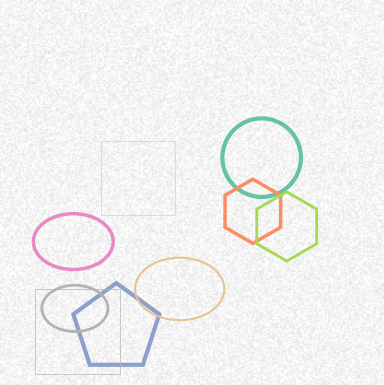[{"shape": "circle", "thickness": 3, "radius": 0.51, "center": [0.68, 0.59]}, {"shape": "hexagon", "thickness": 2.5, "radius": 0.42, "center": [0.657, 0.451]}, {"shape": "pentagon", "thickness": 3, "radius": 0.59, "center": [0.302, 0.147]}, {"shape": "oval", "thickness": 2.5, "radius": 0.52, "center": [0.19, 0.372]}, {"shape": "hexagon", "thickness": 2, "radius": 0.45, "center": [0.745, 0.412]}, {"shape": "square", "thickness": 0.5, "radius": 0.48, "center": [0.358, 0.538]}, {"shape": "oval", "thickness": 1.5, "radius": 0.58, "center": [0.467, 0.25]}, {"shape": "square", "thickness": 0.5, "radius": 0.55, "center": [0.201, 0.139]}, {"shape": "oval", "thickness": 2, "radius": 0.43, "center": [0.194, 0.199]}]